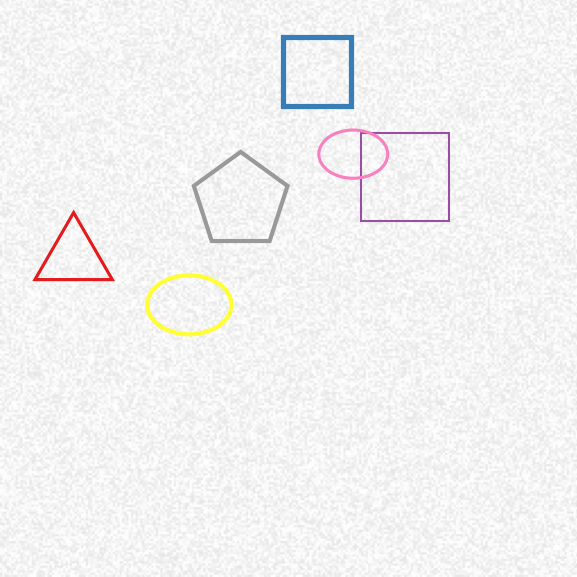[{"shape": "triangle", "thickness": 1.5, "radius": 0.39, "center": [0.127, 0.554]}, {"shape": "square", "thickness": 2.5, "radius": 0.3, "center": [0.549, 0.875]}, {"shape": "square", "thickness": 1, "radius": 0.38, "center": [0.701, 0.692]}, {"shape": "oval", "thickness": 2, "radius": 0.36, "center": [0.328, 0.471]}, {"shape": "oval", "thickness": 1.5, "radius": 0.3, "center": [0.612, 0.732]}, {"shape": "pentagon", "thickness": 2, "radius": 0.43, "center": [0.417, 0.651]}]